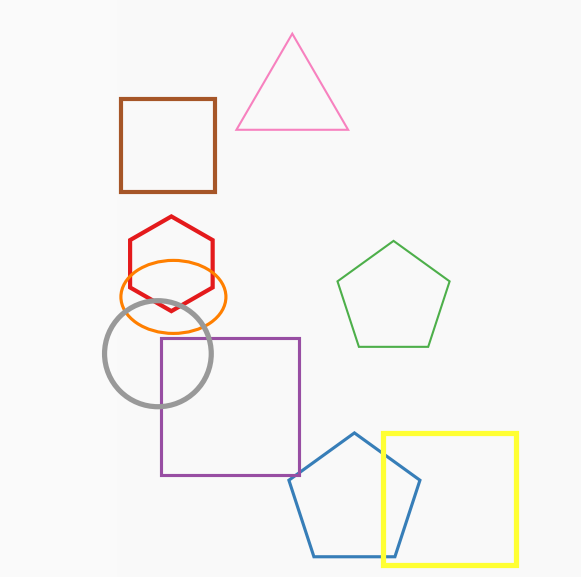[{"shape": "hexagon", "thickness": 2, "radius": 0.41, "center": [0.295, 0.542]}, {"shape": "pentagon", "thickness": 1.5, "radius": 0.59, "center": [0.61, 0.131]}, {"shape": "pentagon", "thickness": 1, "radius": 0.51, "center": [0.677, 0.481]}, {"shape": "square", "thickness": 1.5, "radius": 0.59, "center": [0.396, 0.295]}, {"shape": "oval", "thickness": 1.5, "radius": 0.45, "center": [0.298, 0.485]}, {"shape": "square", "thickness": 2.5, "radius": 0.57, "center": [0.774, 0.135]}, {"shape": "square", "thickness": 2, "radius": 0.4, "center": [0.289, 0.747]}, {"shape": "triangle", "thickness": 1, "radius": 0.55, "center": [0.503, 0.83]}, {"shape": "circle", "thickness": 2.5, "radius": 0.46, "center": [0.272, 0.387]}]